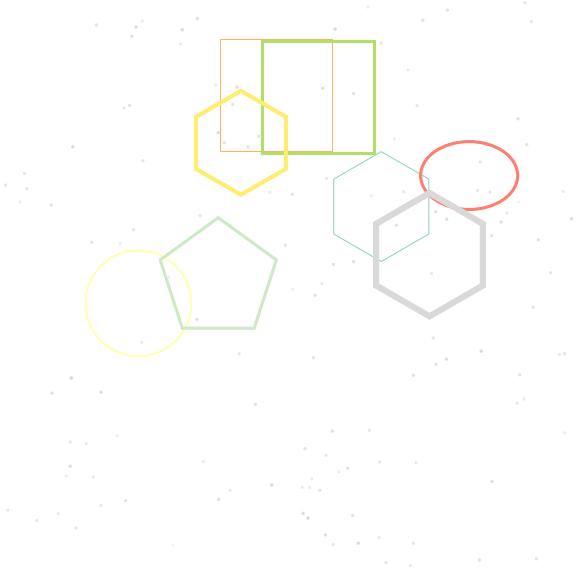[{"shape": "hexagon", "thickness": 0.5, "radius": 0.48, "center": [0.66, 0.641]}, {"shape": "circle", "thickness": 1, "radius": 0.46, "center": [0.24, 0.474]}, {"shape": "oval", "thickness": 1.5, "radius": 0.42, "center": [0.812, 0.695]}, {"shape": "square", "thickness": 0.5, "radius": 0.48, "center": [0.477, 0.834]}, {"shape": "square", "thickness": 1.5, "radius": 0.48, "center": [0.551, 0.832]}, {"shape": "hexagon", "thickness": 3, "radius": 0.53, "center": [0.744, 0.558]}, {"shape": "pentagon", "thickness": 1.5, "radius": 0.53, "center": [0.378, 0.516]}, {"shape": "hexagon", "thickness": 2, "radius": 0.45, "center": [0.417, 0.752]}]